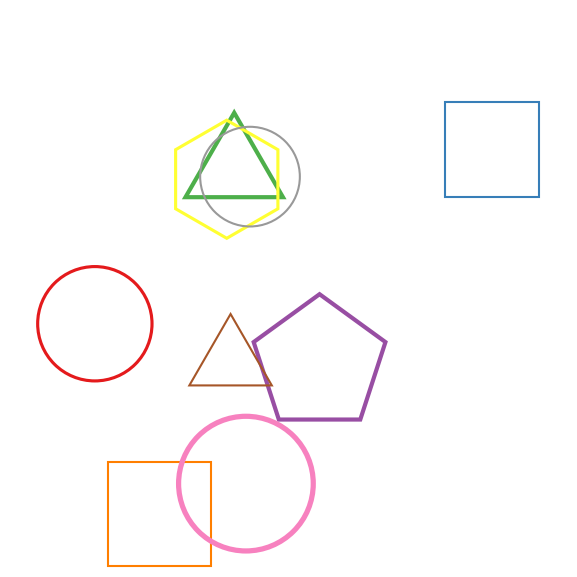[{"shape": "circle", "thickness": 1.5, "radius": 0.49, "center": [0.164, 0.439]}, {"shape": "square", "thickness": 1, "radius": 0.41, "center": [0.852, 0.74]}, {"shape": "triangle", "thickness": 2, "radius": 0.49, "center": [0.406, 0.706]}, {"shape": "pentagon", "thickness": 2, "radius": 0.6, "center": [0.553, 0.37]}, {"shape": "square", "thickness": 1, "radius": 0.45, "center": [0.276, 0.109]}, {"shape": "hexagon", "thickness": 1.5, "radius": 0.51, "center": [0.393, 0.689]}, {"shape": "triangle", "thickness": 1, "radius": 0.41, "center": [0.399, 0.373]}, {"shape": "circle", "thickness": 2.5, "radius": 0.58, "center": [0.426, 0.162]}, {"shape": "circle", "thickness": 1, "radius": 0.43, "center": [0.433, 0.693]}]